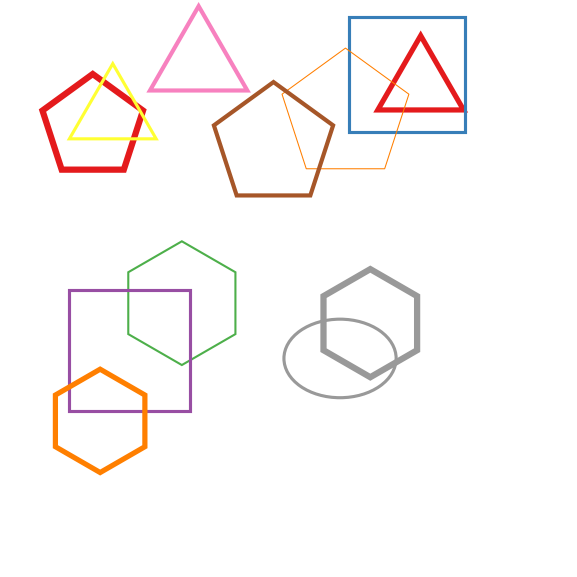[{"shape": "pentagon", "thickness": 3, "radius": 0.46, "center": [0.161, 0.779]}, {"shape": "triangle", "thickness": 2.5, "radius": 0.43, "center": [0.728, 0.852]}, {"shape": "square", "thickness": 1.5, "radius": 0.5, "center": [0.705, 0.87]}, {"shape": "hexagon", "thickness": 1, "radius": 0.54, "center": [0.315, 0.474]}, {"shape": "square", "thickness": 1.5, "radius": 0.52, "center": [0.224, 0.392]}, {"shape": "hexagon", "thickness": 2.5, "radius": 0.45, "center": [0.173, 0.27]}, {"shape": "pentagon", "thickness": 0.5, "radius": 0.58, "center": [0.598, 0.8]}, {"shape": "triangle", "thickness": 1.5, "radius": 0.43, "center": [0.195, 0.802]}, {"shape": "pentagon", "thickness": 2, "radius": 0.54, "center": [0.474, 0.749]}, {"shape": "triangle", "thickness": 2, "radius": 0.49, "center": [0.344, 0.891]}, {"shape": "hexagon", "thickness": 3, "radius": 0.47, "center": [0.641, 0.44]}, {"shape": "oval", "thickness": 1.5, "radius": 0.49, "center": [0.589, 0.378]}]